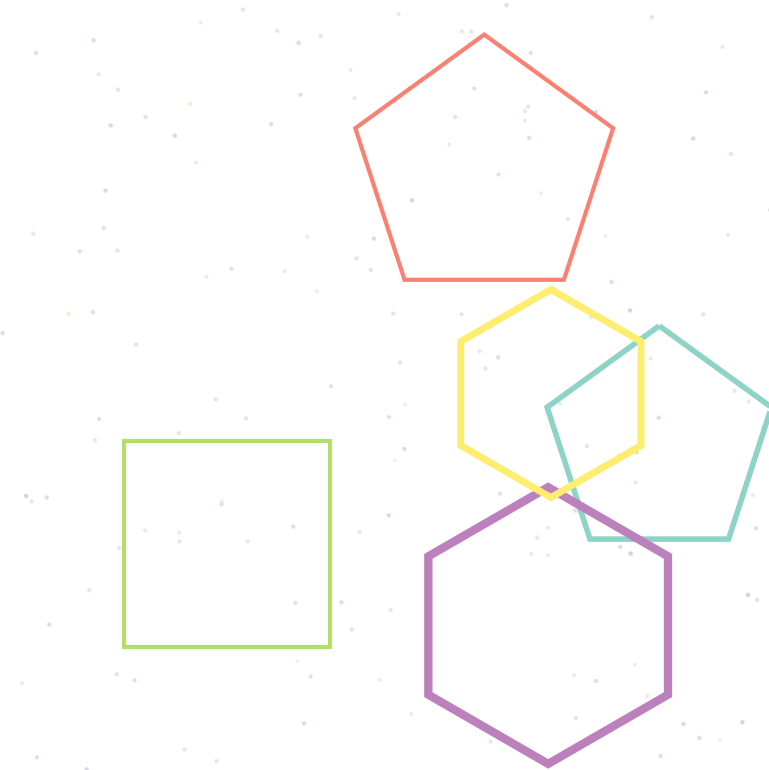[{"shape": "pentagon", "thickness": 2, "radius": 0.77, "center": [0.856, 0.424]}, {"shape": "pentagon", "thickness": 1.5, "radius": 0.88, "center": [0.629, 0.779]}, {"shape": "square", "thickness": 1.5, "radius": 0.67, "center": [0.295, 0.293]}, {"shape": "hexagon", "thickness": 3, "radius": 0.9, "center": [0.712, 0.188]}, {"shape": "hexagon", "thickness": 2.5, "radius": 0.68, "center": [0.715, 0.489]}]